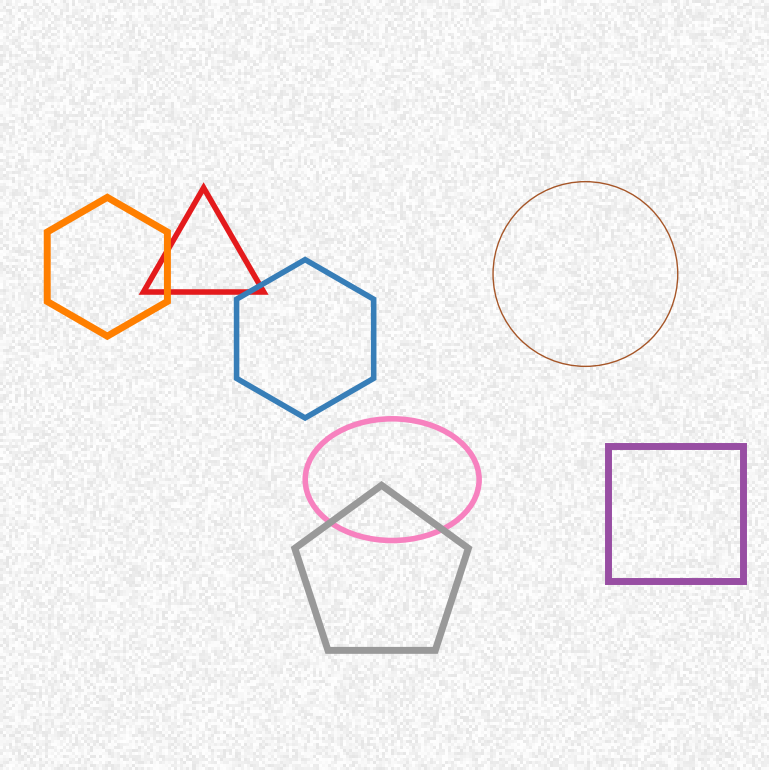[{"shape": "triangle", "thickness": 2, "radius": 0.45, "center": [0.264, 0.666]}, {"shape": "hexagon", "thickness": 2, "radius": 0.51, "center": [0.396, 0.56]}, {"shape": "square", "thickness": 2.5, "radius": 0.44, "center": [0.878, 0.333]}, {"shape": "hexagon", "thickness": 2.5, "radius": 0.45, "center": [0.139, 0.654]}, {"shape": "circle", "thickness": 0.5, "radius": 0.6, "center": [0.76, 0.644]}, {"shape": "oval", "thickness": 2, "radius": 0.56, "center": [0.509, 0.377]}, {"shape": "pentagon", "thickness": 2.5, "radius": 0.59, "center": [0.496, 0.251]}]